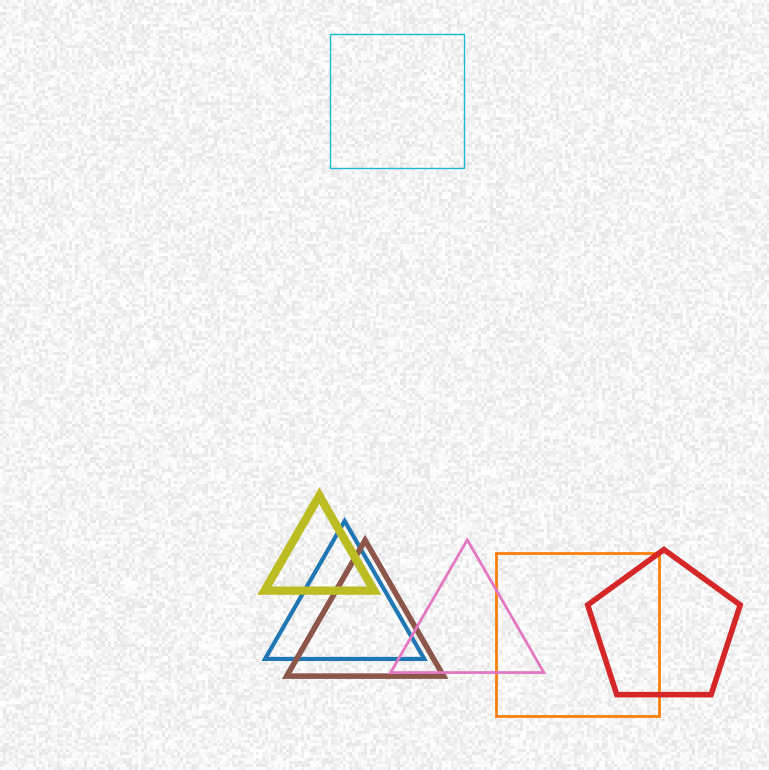[{"shape": "triangle", "thickness": 1.5, "radius": 0.6, "center": [0.448, 0.204]}, {"shape": "square", "thickness": 1, "radius": 0.53, "center": [0.75, 0.176]}, {"shape": "pentagon", "thickness": 2, "radius": 0.52, "center": [0.862, 0.182]}, {"shape": "triangle", "thickness": 2, "radius": 0.59, "center": [0.474, 0.181]}, {"shape": "triangle", "thickness": 1, "radius": 0.57, "center": [0.607, 0.184]}, {"shape": "triangle", "thickness": 3, "radius": 0.41, "center": [0.415, 0.274]}, {"shape": "square", "thickness": 0.5, "radius": 0.43, "center": [0.516, 0.869]}]